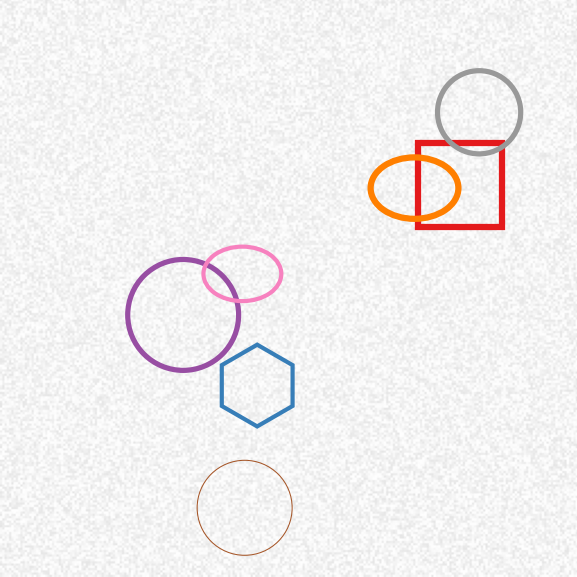[{"shape": "square", "thickness": 3, "radius": 0.36, "center": [0.796, 0.679]}, {"shape": "hexagon", "thickness": 2, "radius": 0.35, "center": [0.445, 0.332]}, {"shape": "circle", "thickness": 2.5, "radius": 0.48, "center": [0.317, 0.454]}, {"shape": "oval", "thickness": 3, "radius": 0.38, "center": [0.718, 0.673]}, {"shape": "circle", "thickness": 0.5, "radius": 0.41, "center": [0.424, 0.12]}, {"shape": "oval", "thickness": 2, "radius": 0.34, "center": [0.42, 0.525]}, {"shape": "circle", "thickness": 2.5, "radius": 0.36, "center": [0.83, 0.805]}]